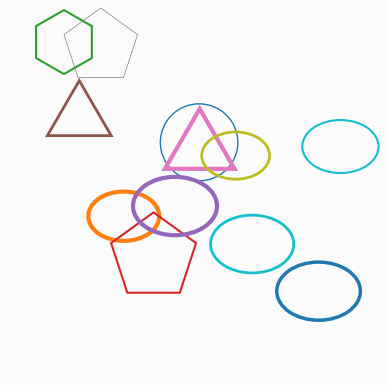[{"shape": "oval", "thickness": 2.5, "radius": 0.54, "center": [0.822, 0.244]}, {"shape": "circle", "thickness": 1, "radius": 0.5, "center": [0.514, 0.63]}, {"shape": "oval", "thickness": 3, "radius": 0.46, "center": [0.319, 0.438]}, {"shape": "hexagon", "thickness": 1.5, "radius": 0.42, "center": [0.165, 0.891]}, {"shape": "pentagon", "thickness": 1.5, "radius": 0.58, "center": [0.396, 0.333]}, {"shape": "oval", "thickness": 3, "radius": 0.54, "center": [0.452, 0.465]}, {"shape": "triangle", "thickness": 2, "radius": 0.48, "center": [0.205, 0.695]}, {"shape": "triangle", "thickness": 3, "radius": 0.52, "center": [0.515, 0.613]}, {"shape": "pentagon", "thickness": 0.5, "radius": 0.5, "center": [0.26, 0.879]}, {"shape": "oval", "thickness": 2, "radius": 0.44, "center": [0.608, 0.596]}, {"shape": "oval", "thickness": 2, "radius": 0.54, "center": [0.651, 0.366]}, {"shape": "oval", "thickness": 1.5, "radius": 0.49, "center": [0.879, 0.619]}]